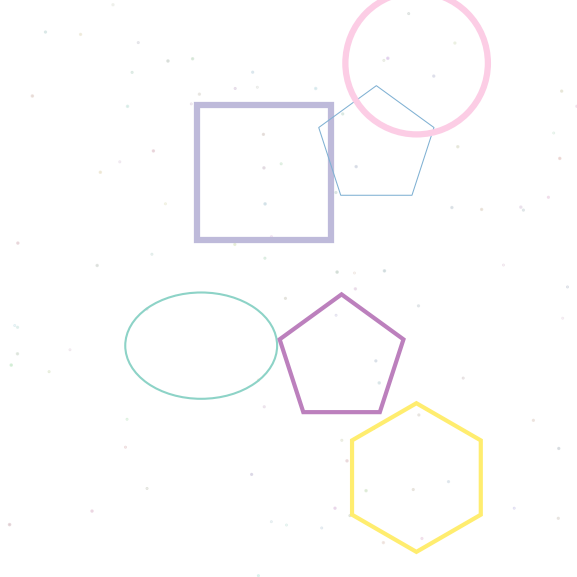[{"shape": "oval", "thickness": 1, "radius": 0.66, "center": [0.348, 0.401]}, {"shape": "square", "thickness": 3, "radius": 0.58, "center": [0.457, 0.7]}, {"shape": "pentagon", "thickness": 0.5, "radius": 0.52, "center": [0.652, 0.746]}, {"shape": "circle", "thickness": 3, "radius": 0.62, "center": [0.721, 0.89]}, {"shape": "pentagon", "thickness": 2, "radius": 0.56, "center": [0.591, 0.377]}, {"shape": "hexagon", "thickness": 2, "radius": 0.64, "center": [0.721, 0.172]}]